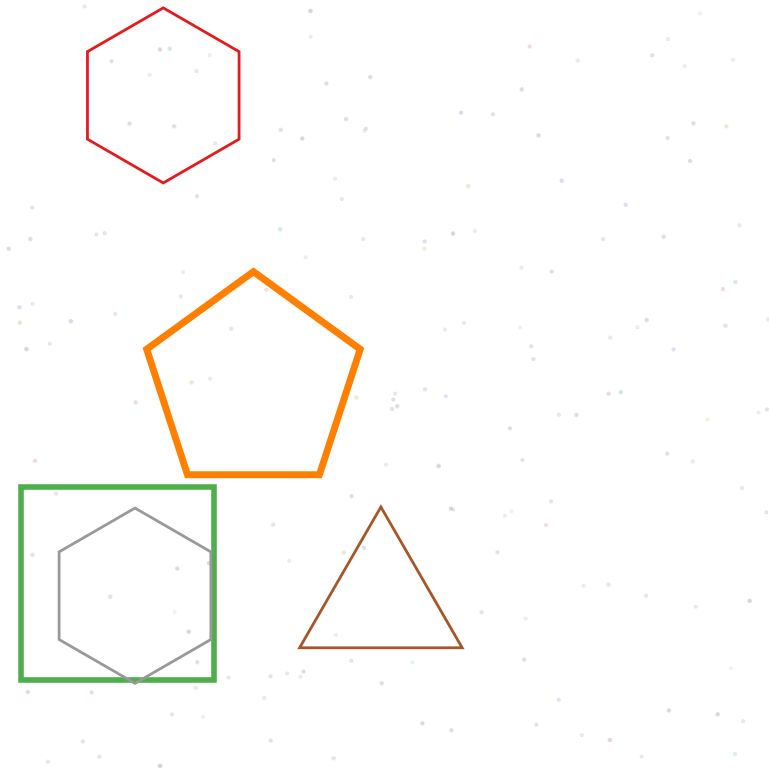[{"shape": "hexagon", "thickness": 1, "radius": 0.57, "center": [0.212, 0.876]}, {"shape": "square", "thickness": 2, "radius": 0.63, "center": [0.153, 0.242]}, {"shape": "pentagon", "thickness": 2.5, "radius": 0.73, "center": [0.329, 0.501]}, {"shape": "triangle", "thickness": 1, "radius": 0.61, "center": [0.495, 0.22]}, {"shape": "hexagon", "thickness": 1, "radius": 0.57, "center": [0.175, 0.226]}]